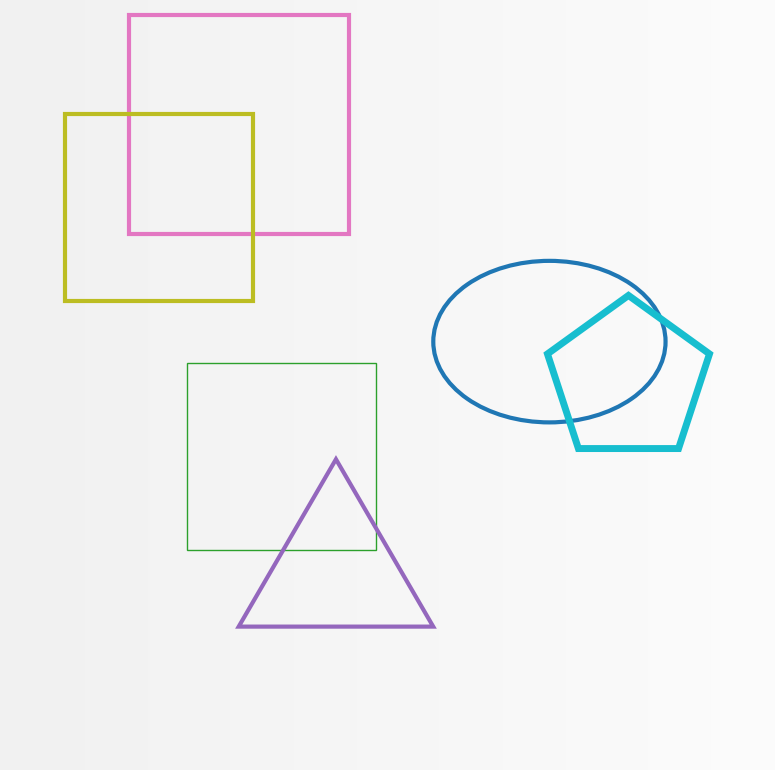[{"shape": "oval", "thickness": 1.5, "radius": 0.75, "center": [0.709, 0.556]}, {"shape": "square", "thickness": 0.5, "radius": 0.61, "center": [0.363, 0.407]}, {"shape": "triangle", "thickness": 1.5, "radius": 0.72, "center": [0.433, 0.259]}, {"shape": "square", "thickness": 1.5, "radius": 0.71, "center": [0.308, 0.838]}, {"shape": "square", "thickness": 1.5, "radius": 0.61, "center": [0.205, 0.73]}, {"shape": "pentagon", "thickness": 2.5, "radius": 0.55, "center": [0.811, 0.506]}]